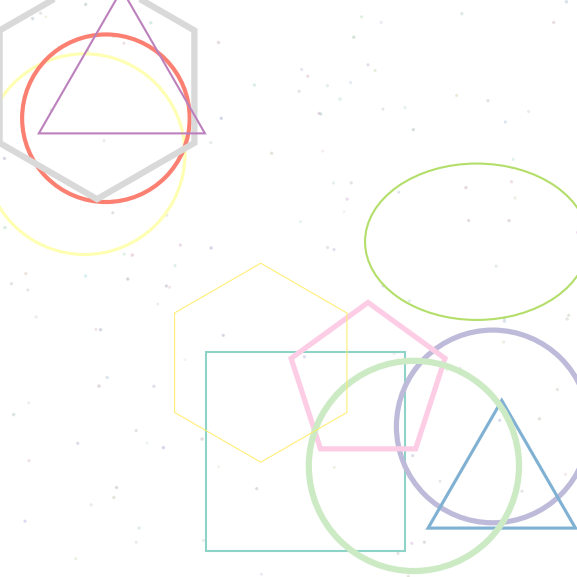[{"shape": "square", "thickness": 1, "radius": 0.86, "center": [0.529, 0.217]}, {"shape": "circle", "thickness": 1.5, "radius": 0.87, "center": [0.147, 0.732]}, {"shape": "circle", "thickness": 2.5, "radius": 0.83, "center": [0.853, 0.261]}, {"shape": "circle", "thickness": 2, "radius": 0.73, "center": [0.183, 0.794]}, {"shape": "triangle", "thickness": 1.5, "radius": 0.74, "center": [0.869, 0.158]}, {"shape": "oval", "thickness": 1, "radius": 0.97, "center": [0.826, 0.581]}, {"shape": "pentagon", "thickness": 2.5, "radius": 0.7, "center": [0.637, 0.335]}, {"shape": "hexagon", "thickness": 3, "radius": 0.97, "center": [0.168, 0.849]}, {"shape": "triangle", "thickness": 1, "radius": 0.83, "center": [0.211, 0.851]}, {"shape": "circle", "thickness": 3, "radius": 0.91, "center": [0.717, 0.192]}, {"shape": "hexagon", "thickness": 0.5, "radius": 0.86, "center": [0.452, 0.371]}]